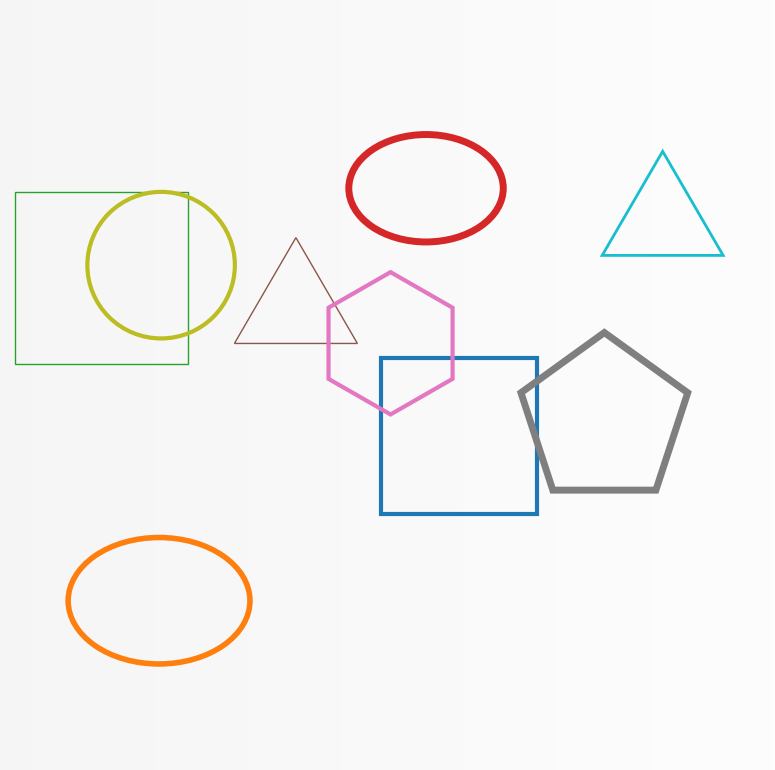[{"shape": "square", "thickness": 1.5, "radius": 0.51, "center": [0.592, 0.433]}, {"shape": "oval", "thickness": 2, "radius": 0.59, "center": [0.205, 0.22]}, {"shape": "square", "thickness": 0.5, "radius": 0.56, "center": [0.131, 0.639]}, {"shape": "oval", "thickness": 2.5, "radius": 0.5, "center": [0.55, 0.756]}, {"shape": "triangle", "thickness": 0.5, "radius": 0.46, "center": [0.382, 0.6]}, {"shape": "hexagon", "thickness": 1.5, "radius": 0.46, "center": [0.504, 0.554]}, {"shape": "pentagon", "thickness": 2.5, "radius": 0.57, "center": [0.78, 0.455]}, {"shape": "circle", "thickness": 1.5, "radius": 0.48, "center": [0.208, 0.656]}, {"shape": "triangle", "thickness": 1, "radius": 0.45, "center": [0.855, 0.713]}]